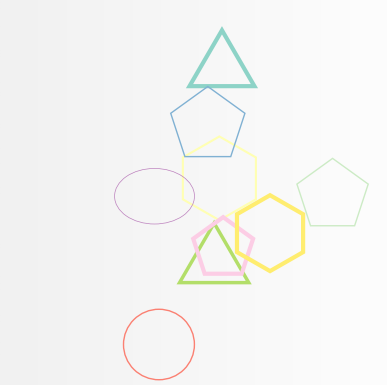[{"shape": "triangle", "thickness": 3, "radius": 0.48, "center": [0.573, 0.825]}, {"shape": "hexagon", "thickness": 1.5, "radius": 0.54, "center": [0.566, 0.537]}, {"shape": "circle", "thickness": 1, "radius": 0.46, "center": [0.41, 0.105]}, {"shape": "pentagon", "thickness": 1, "radius": 0.5, "center": [0.536, 0.675]}, {"shape": "triangle", "thickness": 2.5, "radius": 0.52, "center": [0.553, 0.317]}, {"shape": "pentagon", "thickness": 3, "radius": 0.41, "center": [0.576, 0.355]}, {"shape": "oval", "thickness": 0.5, "radius": 0.52, "center": [0.399, 0.49]}, {"shape": "pentagon", "thickness": 1, "radius": 0.48, "center": [0.858, 0.492]}, {"shape": "hexagon", "thickness": 3, "radius": 0.49, "center": [0.697, 0.394]}]